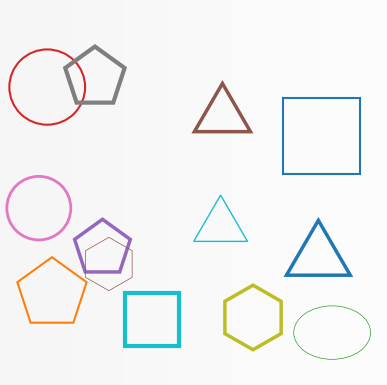[{"shape": "square", "thickness": 1.5, "radius": 0.49, "center": [0.83, 0.648]}, {"shape": "triangle", "thickness": 2.5, "radius": 0.47, "center": [0.822, 0.333]}, {"shape": "pentagon", "thickness": 1.5, "radius": 0.47, "center": [0.134, 0.238]}, {"shape": "oval", "thickness": 0.5, "radius": 0.5, "center": [0.857, 0.136]}, {"shape": "circle", "thickness": 1.5, "radius": 0.49, "center": [0.122, 0.774]}, {"shape": "pentagon", "thickness": 2.5, "radius": 0.38, "center": [0.264, 0.355]}, {"shape": "hexagon", "thickness": 0.5, "radius": 0.35, "center": [0.281, 0.314]}, {"shape": "triangle", "thickness": 2.5, "radius": 0.42, "center": [0.574, 0.7]}, {"shape": "circle", "thickness": 2, "radius": 0.41, "center": [0.1, 0.459]}, {"shape": "pentagon", "thickness": 3, "radius": 0.4, "center": [0.245, 0.799]}, {"shape": "hexagon", "thickness": 2.5, "radius": 0.42, "center": [0.653, 0.175]}, {"shape": "triangle", "thickness": 1, "radius": 0.4, "center": [0.569, 0.413]}, {"shape": "square", "thickness": 3, "radius": 0.34, "center": [0.393, 0.171]}]